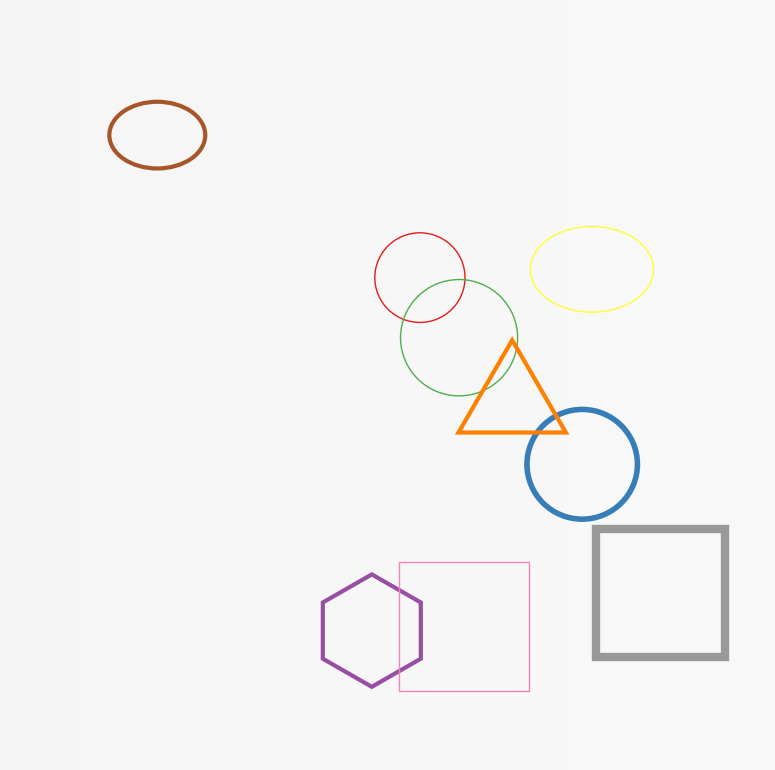[{"shape": "circle", "thickness": 0.5, "radius": 0.29, "center": [0.542, 0.639]}, {"shape": "circle", "thickness": 2, "radius": 0.36, "center": [0.751, 0.397]}, {"shape": "circle", "thickness": 0.5, "radius": 0.38, "center": [0.592, 0.561]}, {"shape": "hexagon", "thickness": 1.5, "radius": 0.37, "center": [0.48, 0.181]}, {"shape": "triangle", "thickness": 1.5, "radius": 0.4, "center": [0.661, 0.478]}, {"shape": "oval", "thickness": 0.5, "radius": 0.4, "center": [0.764, 0.65]}, {"shape": "oval", "thickness": 1.5, "radius": 0.31, "center": [0.203, 0.825]}, {"shape": "square", "thickness": 0.5, "radius": 0.42, "center": [0.599, 0.186]}, {"shape": "square", "thickness": 3, "radius": 0.42, "center": [0.852, 0.23]}]